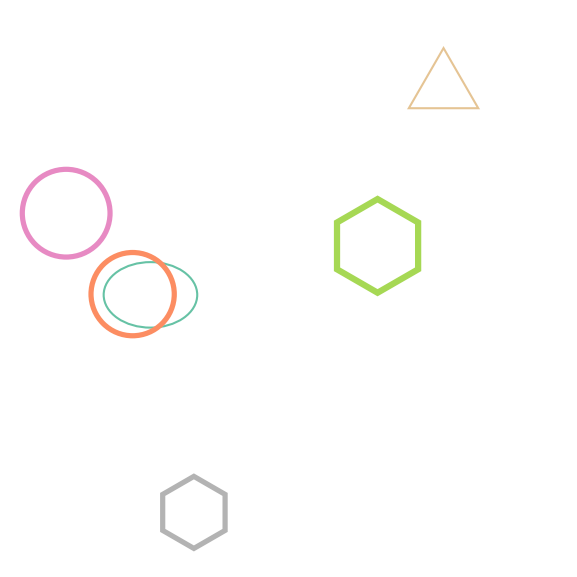[{"shape": "oval", "thickness": 1, "radius": 0.41, "center": [0.261, 0.489]}, {"shape": "circle", "thickness": 2.5, "radius": 0.36, "center": [0.23, 0.49]}, {"shape": "circle", "thickness": 2.5, "radius": 0.38, "center": [0.115, 0.63]}, {"shape": "hexagon", "thickness": 3, "radius": 0.41, "center": [0.654, 0.573]}, {"shape": "triangle", "thickness": 1, "radius": 0.35, "center": [0.768, 0.846]}, {"shape": "hexagon", "thickness": 2.5, "radius": 0.31, "center": [0.336, 0.112]}]